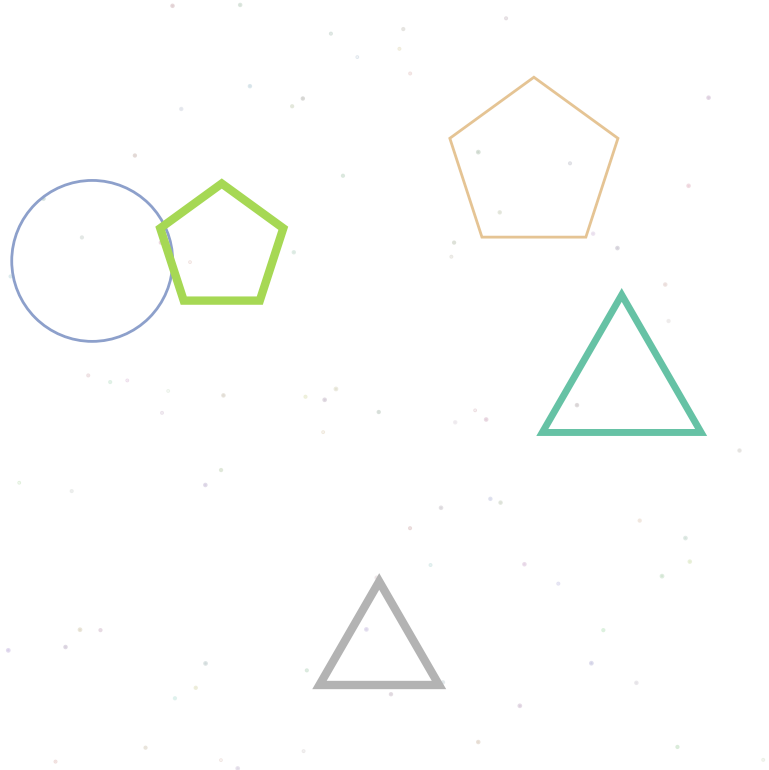[{"shape": "triangle", "thickness": 2.5, "radius": 0.6, "center": [0.807, 0.498]}, {"shape": "circle", "thickness": 1, "radius": 0.52, "center": [0.12, 0.661]}, {"shape": "pentagon", "thickness": 3, "radius": 0.42, "center": [0.288, 0.678]}, {"shape": "pentagon", "thickness": 1, "radius": 0.57, "center": [0.693, 0.785]}, {"shape": "triangle", "thickness": 3, "radius": 0.45, "center": [0.492, 0.155]}]